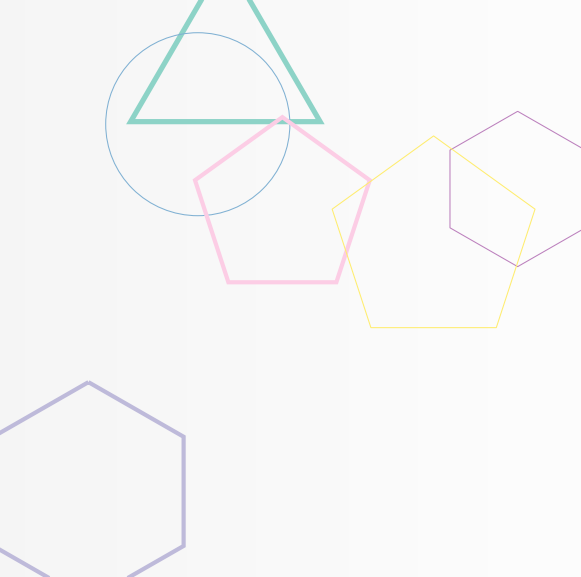[{"shape": "triangle", "thickness": 2.5, "radius": 0.94, "center": [0.388, 0.883]}, {"shape": "hexagon", "thickness": 2, "radius": 0.95, "center": [0.152, 0.148]}, {"shape": "circle", "thickness": 0.5, "radius": 0.79, "center": [0.34, 0.784]}, {"shape": "pentagon", "thickness": 2, "radius": 0.79, "center": [0.486, 0.638]}, {"shape": "hexagon", "thickness": 0.5, "radius": 0.67, "center": [0.891, 0.672]}, {"shape": "pentagon", "thickness": 0.5, "radius": 0.92, "center": [0.746, 0.58]}]